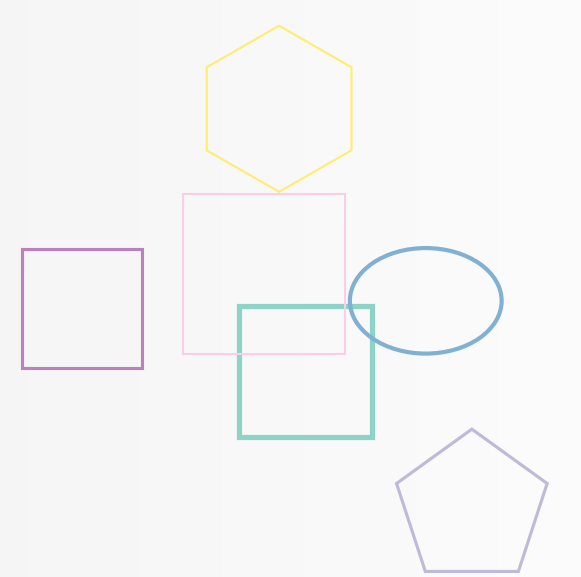[{"shape": "square", "thickness": 2.5, "radius": 0.57, "center": [0.526, 0.356]}, {"shape": "pentagon", "thickness": 1.5, "radius": 0.68, "center": [0.812, 0.12]}, {"shape": "oval", "thickness": 2, "radius": 0.65, "center": [0.732, 0.478]}, {"shape": "square", "thickness": 1, "radius": 0.69, "center": [0.454, 0.525]}, {"shape": "square", "thickness": 1.5, "radius": 0.52, "center": [0.141, 0.465]}, {"shape": "hexagon", "thickness": 1, "radius": 0.72, "center": [0.48, 0.811]}]